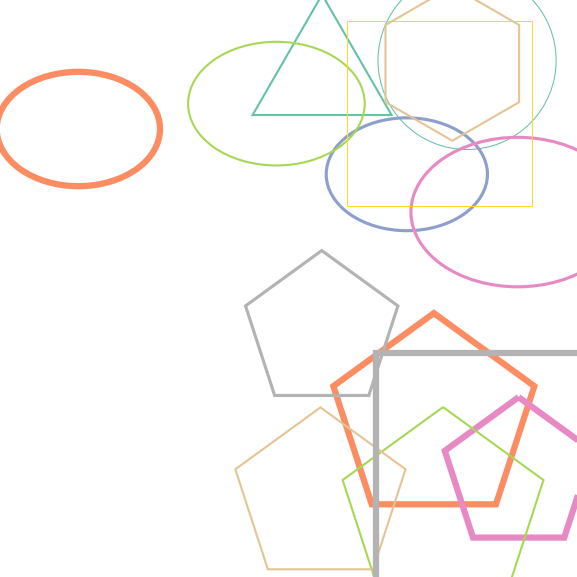[{"shape": "circle", "thickness": 0.5, "radius": 0.77, "center": [0.809, 0.895]}, {"shape": "triangle", "thickness": 1, "radius": 0.69, "center": [0.558, 0.869]}, {"shape": "pentagon", "thickness": 3, "radius": 0.91, "center": [0.751, 0.274]}, {"shape": "oval", "thickness": 3, "radius": 0.71, "center": [0.136, 0.776]}, {"shape": "oval", "thickness": 1.5, "radius": 0.7, "center": [0.704, 0.697]}, {"shape": "oval", "thickness": 1.5, "radius": 0.92, "center": [0.896, 0.632]}, {"shape": "pentagon", "thickness": 3, "radius": 0.67, "center": [0.898, 0.177]}, {"shape": "pentagon", "thickness": 1, "radius": 0.91, "center": [0.767, 0.111]}, {"shape": "oval", "thickness": 1, "radius": 0.76, "center": [0.479, 0.82]}, {"shape": "square", "thickness": 0.5, "radius": 0.8, "center": [0.761, 0.803]}, {"shape": "hexagon", "thickness": 1, "radius": 0.67, "center": [0.783, 0.889]}, {"shape": "pentagon", "thickness": 1, "radius": 0.77, "center": [0.555, 0.139]}, {"shape": "pentagon", "thickness": 1.5, "radius": 0.69, "center": [0.557, 0.427]}, {"shape": "square", "thickness": 3, "radius": 0.98, "center": [0.847, 0.193]}]